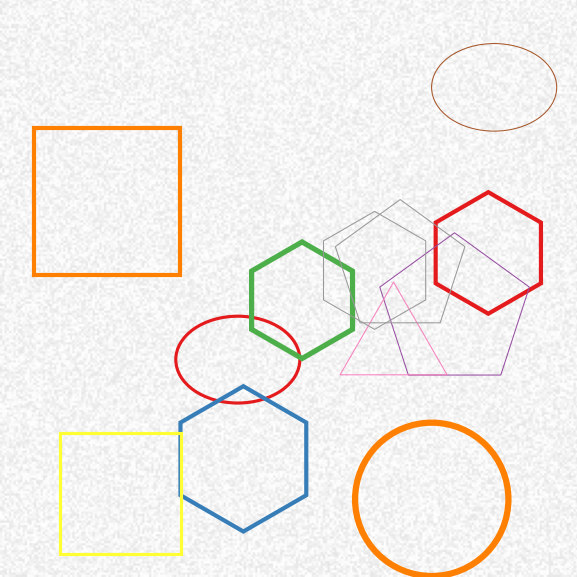[{"shape": "hexagon", "thickness": 2, "radius": 0.53, "center": [0.846, 0.561]}, {"shape": "oval", "thickness": 1.5, "radius": 0.54, "center": [0.412, 0.376]}, {"shape": "hexagon", "thickness": 2, "radius": 0.63, "center": [0.421, 0.205]}, {"shape": "hexagon", "thickness": 2.5, "radius": 0.5, "center": [0.523, 0.479]}, {"shape": "pentagon", "thickness": 0.5, "radius": 0.68, "center": [0.787, 0.46]}, {"shape": "square", "thickness": 2, "radius": 0.63, "center": [0.185, 0.65]}, {"shape": "circle", "thickness": 3, "radius": 0.66, "center": [0.748, 0.134]}, {"shape": "square", "thickness": 1.5, "radius": 0.53, "center": [0.208, 0.145]}, {"shape": "oval", "thickness": 0.5, "radius": 0.54, "center": [0.856, 0.848]}, {"shape": "triangle", "thickness": 0.5, "radius": 0.53, "center": [0.682, 0.404]}, {"shape": "pentagon", "thickness": 0.5, "radius": 0.59, "center": [0.693, 0.536]}, {"shape": "hexagon", "thickness": 0.5, "radius": 0.51, "center": [0.649, 0.531]}]